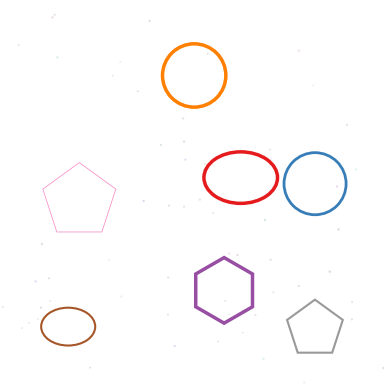[{"shape": "oval", "thickness": 2.5, "radius": 0.48, "center": [0.625, 0.539]}, {"shape": "circle", "thickness": 2, "radius": 0.4, "center": [0.818, 0.523]}, {"shape": "hexagon", "thickness": 2.5, "radius": 0.43, "center": [0.582, 0.246]}, {"shape": "circle", "thickness": 2.5, "radius": 0.41, "center": [0.504, 0.804]}, {"shape": "oval", "thickness": 1.5, "radius": 0.35, "center": [0.177, 0.152]}, {"shape": "pentagon", "thickness": 0.5, "radius": 0.5, "center": [0.206, 0.478]}, {"shape": "pentagon", "thickness": 1.5, "radius": 0.38, "center": [0.818, 0.146]}]